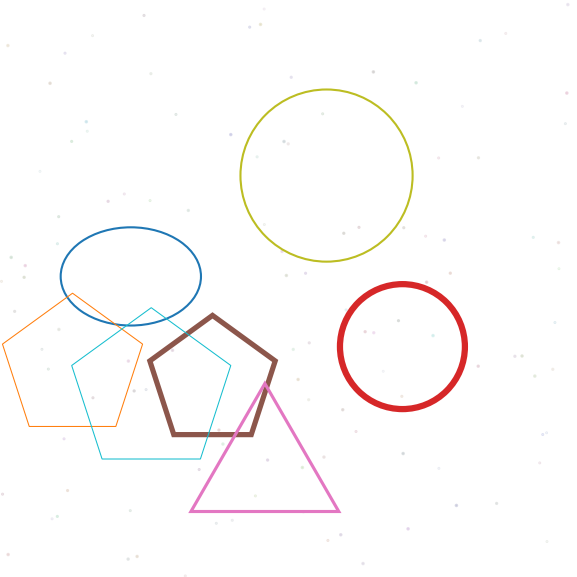[{"shape": "oval", "thickness": 1, "radius": 0.61, "center": [0.227, 0.52]}, {"shape": "pentagon", "thickness": 0.5, "radius": 0.64, "center": [0.126, 0.364]}, {"shape": "circle", "thickness": 3, "radius": 0.54, "center": [0.697, 0.399]}, {"shape": "pentagon", "thickness": 2.5, "radius": 0.57, "center": [0.368, 0.339]}, {"shape": "triangle", "thickness": 1.5, "radius": 0.74, "center": [0.459, 0.187]}, {"shape": "circle", "thickness": 1, "radius": 0.75, "center": [0.565, 0.695]}, {"shape": "pentagon", "thickness": 0.5, "radius": 0.72, "center": [0.262, 0.321]}]